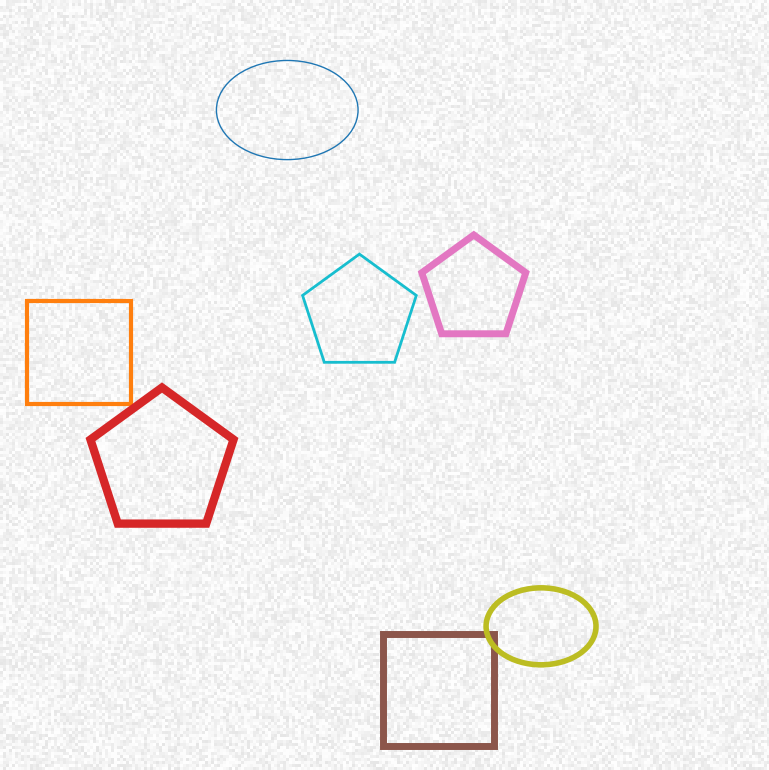[{"shape": "oval", "thickness": 0.5, "radius": 0.46, "center": [0.373, 0.857]}, {"shape": "square", "thickness": 1.5, "radius": 0.34, "center": [0.103, 0.542]}, {"shape": "pentagon", "thickness": 3, "radius": 0.49, "center": [0.21, 0.399]}, {"shape": "square", "thickness": 2.5, "radius": 0.36, "center": [0.569, 0.104]}, {"shape": "pentagon", "thickness": 2.5, "radius": 0.35, "center": [0.615, 0.624]}, {"shape": "oval", "thickness": 2, "radius": 0.36, "center": [0.703, 0.187]}, {"shape": "pentagon", "thickness": 1, "radius": 0.39, "center": [0.467, 0.592]}]